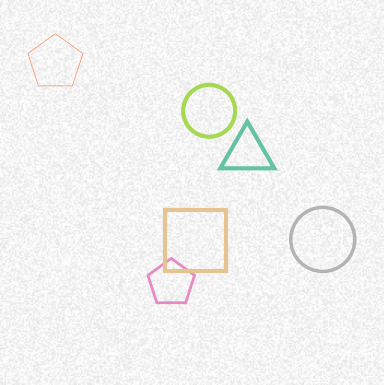[{"shape": "triangle", "thickness": 3, "radius": 0.4, "center": [0.642, 0.603]}, {"shape": "pentagon", "thickness": 0.5, "radius": 0.38, "center": [0.144, 0.838]}, {"shape": "pentagon", "thickness": 2, "radius": 0.32, "center": [0.445, 0.265]}, {"shape": "circle", "thickness": 3, "radius": 0.34, "center": [0.543, 0.712]}, {"shape": "square", "thickness": 3, "radius": 0.39, "center": [0.507, 0.375]}, {"shape": "circle", "thickness": 2.5, "radius": 0.42, "center": [0.838, 0.378]}]